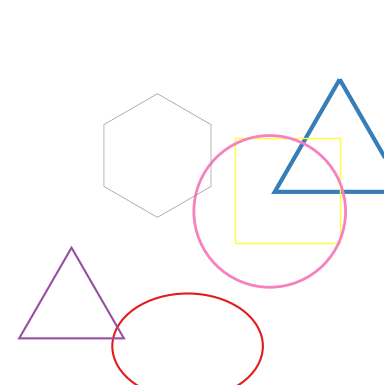[{"shape": "oval", "thickness": 1.5, "radius": 0.98, "center": [0.487, 0.101]}, {"shape": "triangle", "thickness": 3, "radius": 0.97, "center": [0.882, 0.599]}, {"shape": "triangle", "thickness": 1.5, "radius": 0.78, "center": [0.186, 0.2]}, {"shape": "square", "thickness": 1, "radius": 0.68, "center": [0.746, 0.505]}, {"shape": "circle", "thickness": 2, "radius": 0.99, "center": [0.701, 0.451]}, {"shape": "hexagon", "thickness": 0.5, "radius": 0.8, "center": [0.409, 0.596]}]